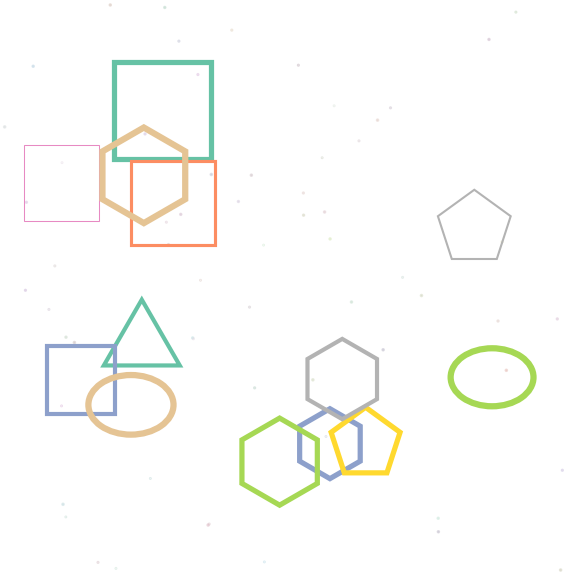[{"shape": "square", "thickness": 2.5, "radius": 0.42, "center": [0.281, 0.808]}, {"shape": "triangle", "thickness": 2, "radius": 0.38, "center": [0.246, 0.404]}, {"shape": "square", "thickness": 1.5, "radius": 0.36, "center": [0.299, 0.648]}, {"shape": "square", "thickness": 2, "radius": 0.29, "center": [0.14, 0.341]}, {"shape": "hexagon", "thickness": 2.5, "radius": 0.3, "center": [0.571, 0.231]}, {"shape": "square", "thickness": 0.5, "radius": 0.33, "center": [0.107, 0.682]}, {"shape": "oval", "thickness": 3, "radius": 0.36, "center": [0.852, 0.346]}, {"shape": "hexagon", "thickness": 2.5, "radius": 0.38, "center": [0.484, 0.2]}, {"shape": "pentagon", "thickness": 2.5, "radius": 0.31, "center": [0.633, 0.231]}, {"shape": "hexagon", "thickness": 3, "radius": 0.41, "center": [0.249, 0.696]}, {"shape": "oval", "thickness": 3, "radius": 0.37, "center": [0.227, 0.298]}, {"shape": "hexagon", "thickness": 2, "radius": 0.35, "center": [0.593, 0.343]}, {"shape": "pentagon", "thickness": 1, "radius": 0.33, "center": [0.821, 0.604]}]